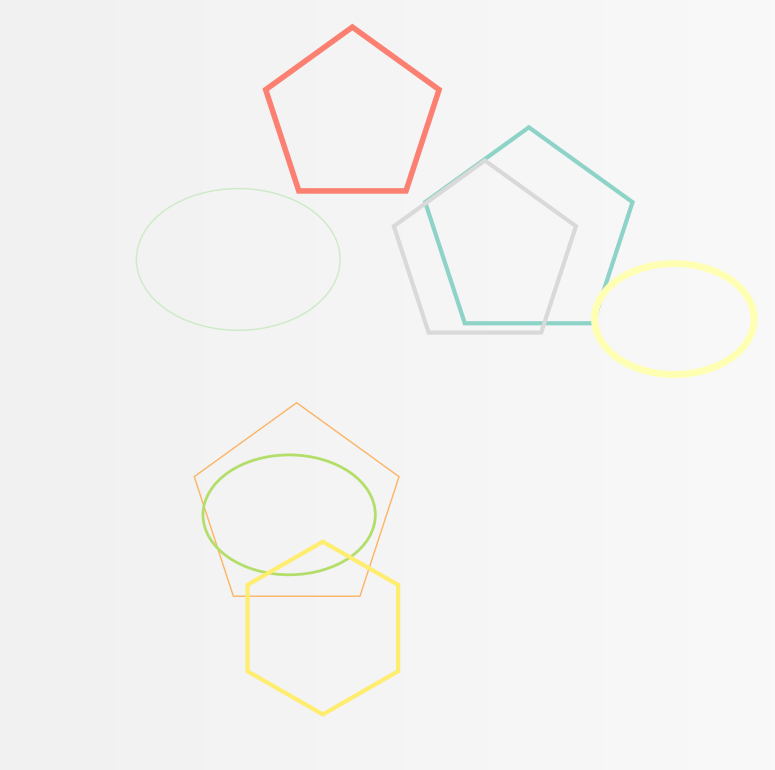[{"shape": "pentagon", "thickness": 1.5, "radius": 0.7, "center": [0.682, 0.694]}, {"shape": "oval", "thickness": 2.5, "radius": 0.51, "center": [0.87, 0.586]}, {"shape": "pentagon", "thickness": 2, "radius": 0.59, "center": [0.455, 0.847]}, {"shape": "pentagon", "thickness": 0.5, "radius": 0.69, "center": [0.383, 0.338]}, {"shape": "oval", "thickness": 1, "radius": 0.56, "center": [0.373, 0.331]}, {"shape": "pentagon", "thickness": 1.5, "radius": 0.62, "center": [0.626, 0.668]}, {"shape": "oval", "thickness": 0.5, "radius": 0.66, "center": [0.307, 0.663]}, {"shape": "hexagon", "thickness": 1.5, "radius": 0.56, "center": [0.417, 0.184]}]